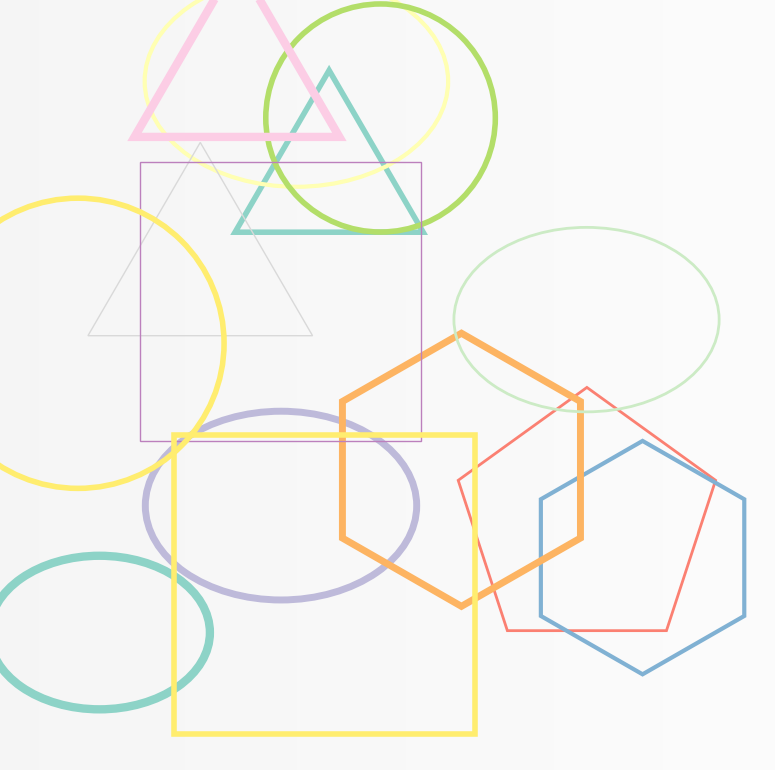[{"shape": "triangle", "thickness": 2, "radius": 0.7, "center": [0.425, 0.768]}, {"shape": "oval", "thickness": 3, "radius": 0.71, "center": [0.128, 0.179]}, {"shape": "oval", "thickness": 1.5, "radius": 0.98, "center": [0.382, 0.894]}, {"shape": "oval", "thickness": 2.5, "radius": 0.88, "center": [0.363, 0.343]}, {"shape": "pentagon", "thickness": 1, "radius": 0.87, "center": [0.757, 0.322]}, {"shape": "hexagon", "thickness": 1.5, "radius": 0.76, "center": [0.829, 0.276]}, {"shape": "hexagon", "thickness": 2.5, "radius": 0.89, "center": [0.595, 0.39]}, {"shape": "circle", "thickness": 2, "radius": 0.74, "center": [0.491, 0.847]}, {"shape": "triangle", "thickness": 3, "radius": 0.76, "center": [0.306, 0.899]}, {"shape": "triangle", "thickness": 0.5, "radius": 0.84, "center": [0.258, 0.648]}, {"shape": "square", "thickness": 0.5, "radius": 0.91, "center": [0.362, 0.609]}, {"shape": "oval", "thickness": 1, "radius": 0.86, "center": [0.757, 0.585]}, {"shape": "circle", "thickness": 2, "radius": 0.94, "center": [0.101, 0.554]}, {"shape": "square", "thickness": 2, "radius": 0.97, "center": [0.419, 0.241]}]